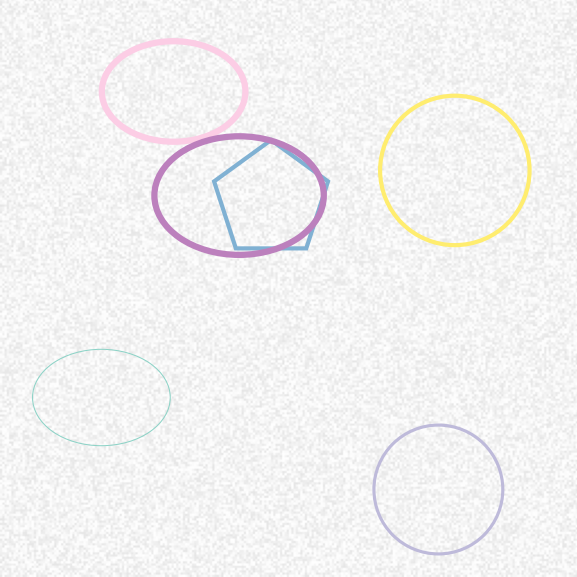[{"shape": "oval", "thickness": 0.5, "radius": 0.6, "center": [0.176, 0.311]}, {"shape": "circle", "thickness": 1.5, "radius": 0.56, "center": [0.759, 0.152]}, {"shape": "pentagon", "thickness": 2, "radius": 0.52, "center": [0.469, 0.653]}, {"shape": "oval", "thickness": 3, "radius": 0.62, "center": [0.301, 0.841]}, {"shape": "oval", "thickness": 3, "radius": 0.73, "center": [0.414, 0.66]}, {"shape": "circle", "thickness": 2, "radius": 0.65, "center": [0.788, 0.704]}]